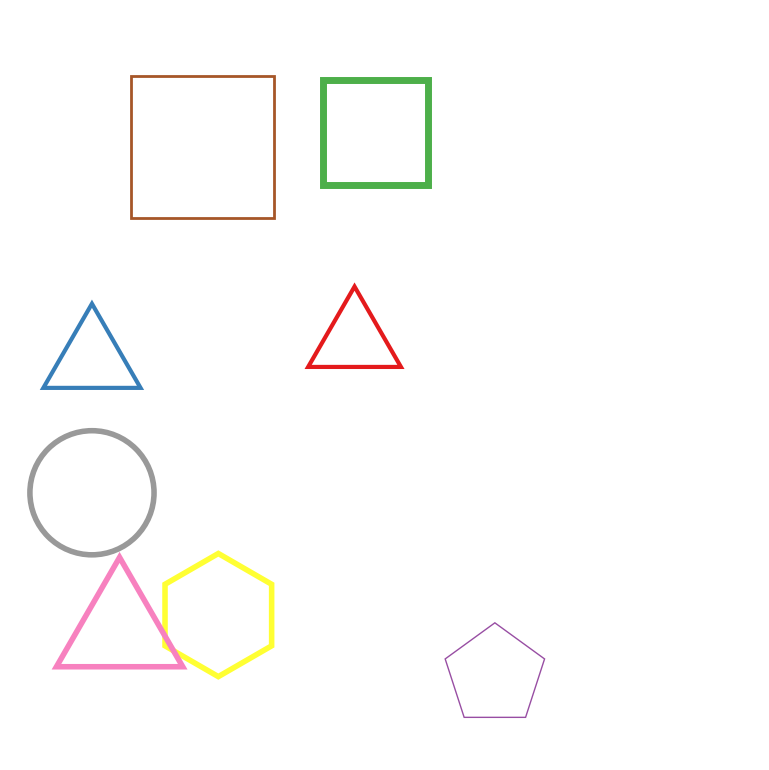[{"shape": "triangle", "thickness": 1.5, "radius": 0.35, "center": [0.46, 0.558]}, {"shape": "triangle", "thickness": 1.5, "radius": 0.36, "center": [0.119, 0.533]}, {"shape": "square", "thickness": 2.5, "radius": 0.34, "center": [0.488, 0.828]}, {"shape": "pentagon", "thickness": 0.5, "radius": 0.34, "center": [0.643, 0.123]}, {"shape": "hexagon", "thickness": 2, "radius": 0.4, "center": [0.284, 0.201]}, {"shape": "square", "thickness": 1, "radius": 0.46, "center": [0.263, 0.809]}, {"shape": "triangle", "thickness": 2, "radius": 0.47, "center": [0.155, 0.181]}, {"shape": "circle", "thickness": 2, "radius": 0.4, "center": [0.119, 0.36]}]